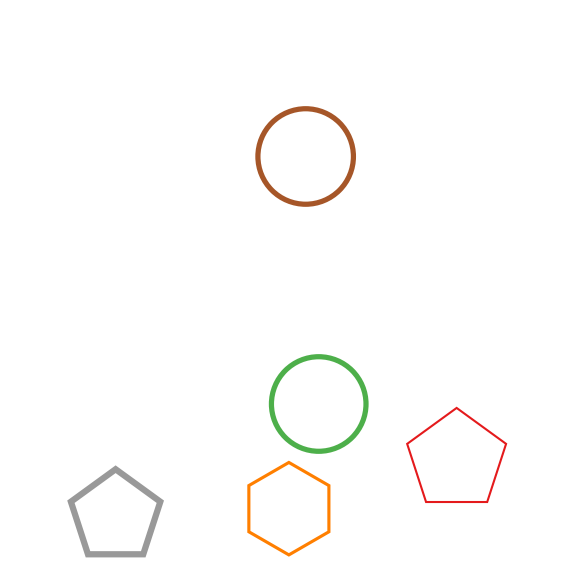[{"shape": "pentagon", "thickness": 1, "radius": 0.45, "center": [0.791, 0.203]}, {"shape": "circle", "thickness": 2.5, "radius": 0.41, "center": [0.552, 0.3]}, {"shape": "hexagon", "thickness": 1.5, "radius": 0.4, "center": [0.5, 0.118]}, {"shape": "circle", "thickness": 2.5, "radius": 0.41, "center": [0.529, 0.728]}, {"shape": "pentagon", "thickness": 3, "radius": 0.41, "center": [0.2, 0.105]}]